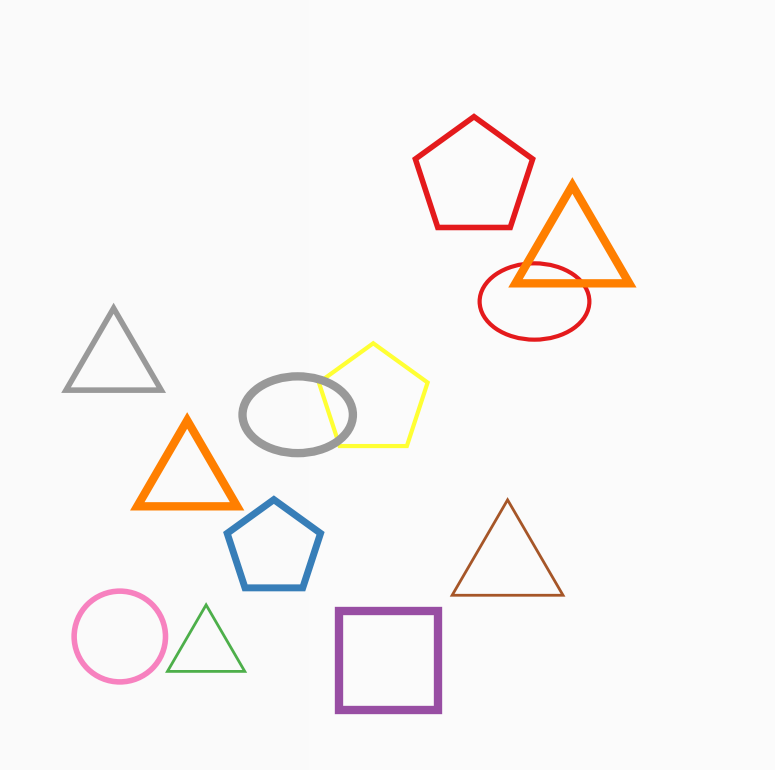[{"shape": "oval", "thickness": 1.5, "radius": 0.35, "center": [0.69, 0.608]}, {"shape": "pentagon", "thickness": 2, "radius": 0.4, "center": [0.612, 0.769]}, {"shape": "pentagon", "thickness": 2.5, "radius": 0.32, "center": [0.353, 0.288]}, {"shape": "triangle", "thickness": 1, "radius": 0.29, "center": [0.266, 0.157]}, {"shape": "square", "thickness": 3, "radius": 0.32, "center": [0.501, 0.142]}, {"shape": "triangle", "thickness": 3, "radius": 0.42, "center": [0.739, 0.674]}, {"shape": "triangle", "thickness": 3, "radius": 0.37, "center": [0.242, 0.38]}, {"shape": "pentagon", "thickness": 1.5, "radius": 0.37, "center": [0.482, 0.48]}, {"shape": "triangle", "thickness": 1, "radius": 0.41, "center": [0.655, 0.268]}, {"shape": "circle", "thickness": 2, "radius": 0.29, "center": [0.155, 0.173]}, {"shape": "triangle", "thickness": 2, "radius": 0.35, "center": [0.147, 0.529]}, {"shape": "oval", "thickness": 3, "radius": 0.36, "center": [0.384, 0.461]}]